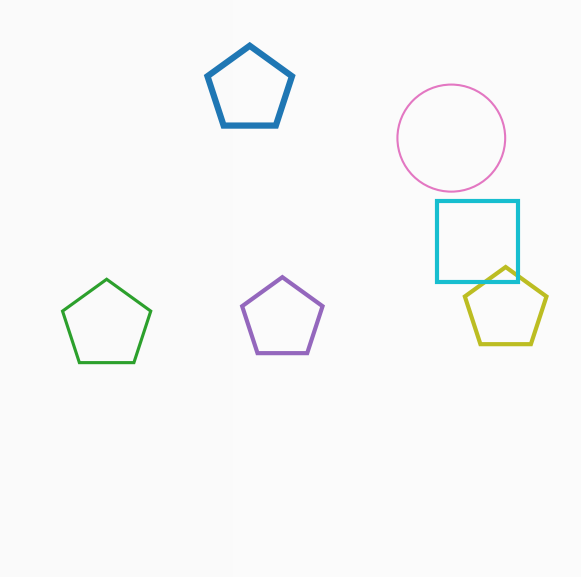[{"shape": "pentagon", "thickness": 3, "radius": 0.38, "center": [0.43, 0.844]}, {"shape": "pentagon", "thickness": 1.5, "radius": 0.4, "center": [0.183, 0.436]}, {"shape": "pentagon", "thickness": 2, "radius": 0.36, "center": [0.486, 0.446]}, {"shape": "circle", "thickness": 1, "radius": 0.46, "center": [0.776, 0.76]}, {"shape": "pentagon", "thickness": 2, "radius": 0.37, "center": [0.87, 0.463]}, {"shape": "square", "thickness": 2, "radius": 0.35, "center": [0.821, 0.582]}]